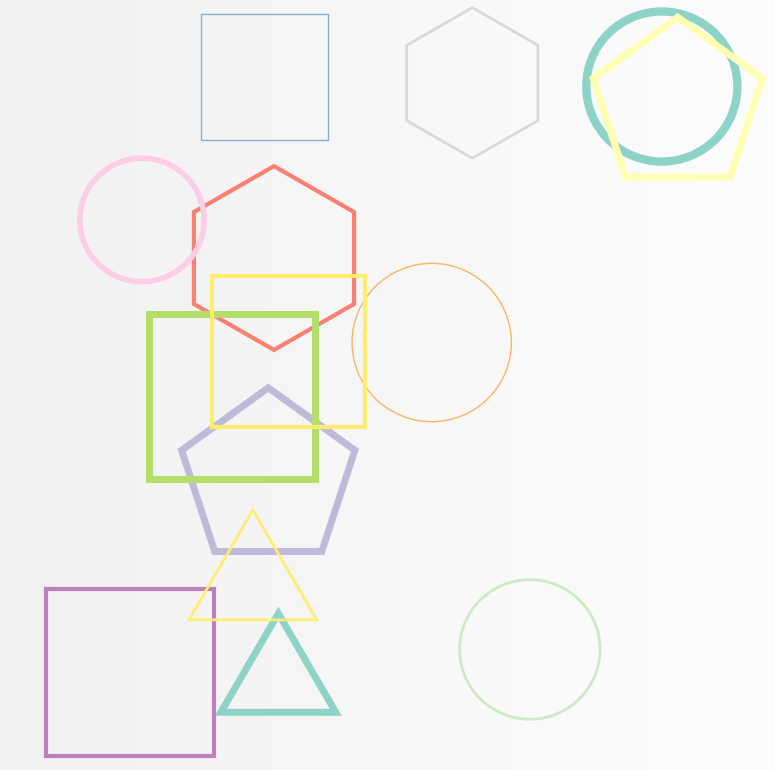[{"shape": "triangle", "thickness": 2.5, "radius": 0.43, "center": [0.359, 0.118]}, {"shape": "circle", "thickness": 3, "radius": 0.49, "center": [0.854, 0.888]}, {"shape": "pentagon", "thickness": 2.5, "radius": 0.57, "center": [0.875, 0.863]}, {"shape": "pentagon", "thickness": 2.5, "radius": 0.59, "center": [0.346, 0.379]}, {"shape": "hexagon", "thickness": 1.5, "radius": 0.6, "center": [0.354, 0.665]}, {"shape": "square", "thickness": 0.5, "radius": 0.41, "center": [0.342, 0.9]}, {"shape": "circle", "thickness": 0.5, "radius": 0.51, "center": [0.557, 0.555]}, {"shape": "square", "thickness": 2.5, "radius": 0.54, "center": [0.3, 0.485]}, {"shape": "circle", "thickness": 2, "radius": 0.4, "center": [0.183, 0.714]}, {"shape": "hexagon", "thickness": 1, "radius": 0.49, "center": [0.609, 0.892]}, {"shape": "square", "thickness": 1.5, "radius": 0.54, "center": [0.168, 0.126]}, {"shape": "circle", "thickness": 1, "radius": 0.45, "center": [0.684, 0.157]}, {"shape": "square", "thickness": 1.5, "radius": 0.49, "center": [0.372, 0.543]}, {"shape": "triangle", "thickness": 1, "radius": 0.48, "center": [0.326, 0.243]}]